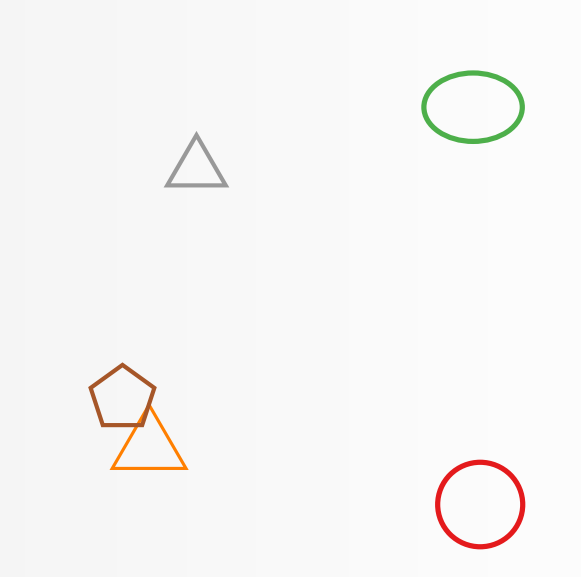[{"shape": "circle", "thickness": 2.5, "radius": 0.37, "center": [0.826, 0.126]}, {"shape": "oval", "thickness": 2.5, "radius": 0.42, "center": [0.814, 0.814]}, {"shape": "triangle", "thickness": 1.5, "radius": 0.37, "center": [0.257, 0.225]}, {"shape": "pentagon", "thickness": 2, "radius": 0.29, "center": [0.211, 0.31]}, {"shape": "triangle", "thickness": 2, "radius": 0.29, "center": [0.338, 0.707]}]